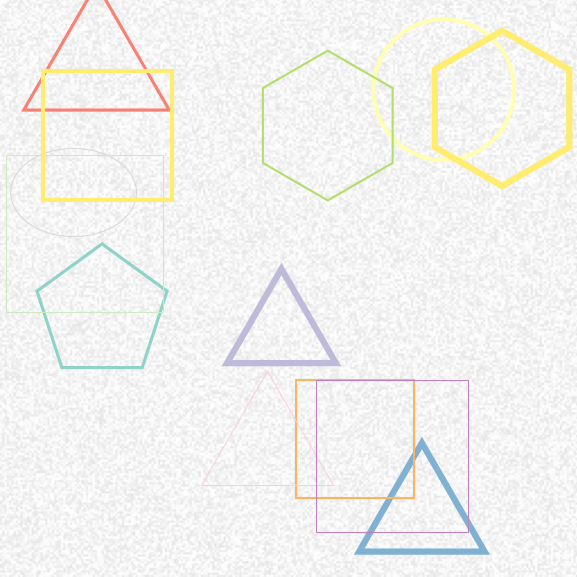[{"shape": "pentagon", "thickness": 1.5, "radius": 0.59, "center": [0.177, 0.458]}, {"shape": "circle", "thickness": 2, "radius": 0.61, "center": [0.769, 0.844]}, {"shape": "triangle", "thickness": 3, "radius": 0.54, "center": [0.487, 0.425]}, {"shape": "triangle", "thickness": 1.5, "radius": 0.73, "center": [0.167, 0.881]}, {"shape": "triangle", "thickness": 3, "radius": 0.63, "center": [0.731, 0.107]}, {"shape": "square", "thickness": 1, "radius": 0.51, "center": [0.615, 0.239]}, {"shape": "hexagon", "thickness": 1, "radius": 0.65, "center": [0.568, 0.782]}, {"shape": "triangle", "thickness": 0.5, "radius": 0.66, "center": [0.463, 0.224]}, {"shape": "oval", "thickness": 0.5, "radius": 0.54, "center": [0.128, 0.666]}, {"shape": "square", "thickness": 0.5, "radius": 0.66, "center": [0.679, 0.21]}, {"shape": "square", "thickness": 0.5, "radius": 0.68, "center": [0.146, 0.594]}, {"shape": "square", "thickness": 2, "radius": 0.56, "center": [0.186, 0.764]}, {"shape": "hexagon", "thickness": 3, "radius": 0.67, "center": [0.869, 0.812]}]